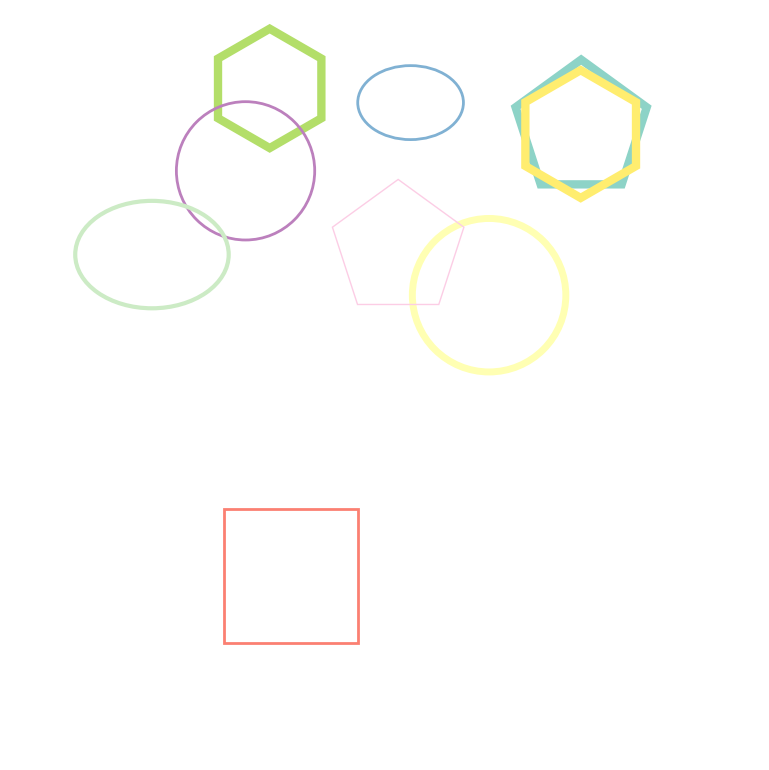[{"shape": "pentagon", "thickness": 3, "radius": 0.45, "center": [0.755, 0.833]}, {"shape": "circle", "thickness": 2.5, "radius": 0.5, "center": [0.635, 0.617]}, {"shape": "square", "thickness": 1, "radius": 0.43, "center": [0.377, 0.252]}, {"shape": "oval", "thickness": 1, "radius": 0.34, "center": [0.533, 0.867]}, {"shape": "hexagon", "thickness": 3, "radius": 0.39, "center": [0.35, 0.885]}, {"shape": "pentagon", "thickness": 0.5, "radius": 0.45, "center": [0.517, 0.677]}, {"shape": "circle", "thickness": 1, "radius": 0.45, "center": [0.319, 0.778]}, {"shape": "oval", "thickness": 1.5, "radius": 0.5, "center": [0.197, 0.669]}, {"shape": "hexagon", "thickness": 3, "radius": 0.41, "center": [0.754, 0.826]}]